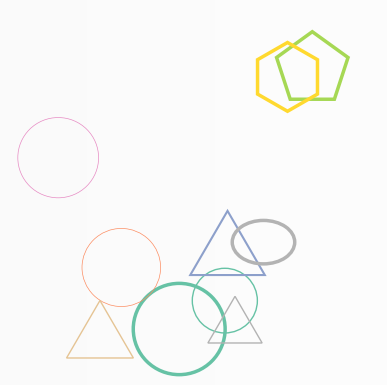[{"shape": "circle", "thickness": 1, "radius": 0.42, "center": [0.58, 0.219]}, {"shape": "circle", "thickness": 2.5, "radius": 0.59, "center": [0.462, 0.145]}, {"shape": "circle", "thickness": 0.5, "radius": 0.51, "center": [0.313, 0.305]}, {"shape": "triangle", "thickness": 1.5, "radius": 0.56, "center": [0.587, 0.341]}, {"shape": "circle", "thickness": 0.5, "radius": 0.52, "center": [0.15, 0.59]}, {"shape": "pentagon", "thickness": 2.5, "radius": 0.48, "center": [0.806, 0.821]}, {"shape": "hexagon", "thickness": 2.5, "radius": 0.45, "center": [0.742, 0.8]}, {"shape": "triangle", "thickness": 1, "radius": 0.5, "center": [0.258, 0.12]}, {"shape": "oval", "thickness": 2.5, "radius": 0.4, "center": [0.68, 0.371]}, {"shape": "triangle", "thickness": 1, "radius": 0.4, "center": [0.606, 0.15]}]